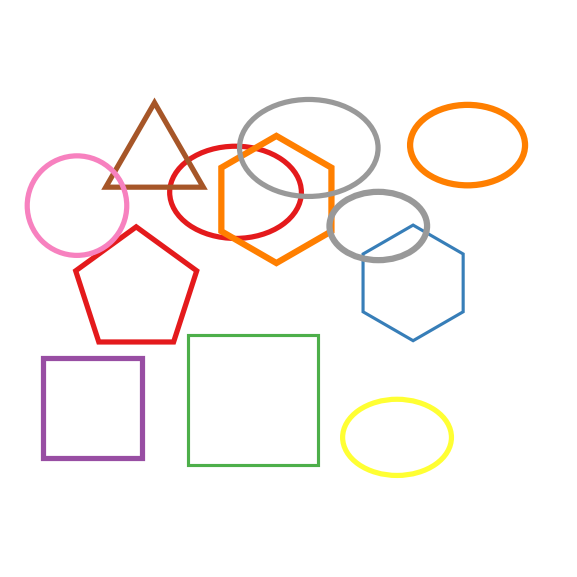[{"shape": "pentagon", "thickness": 2.5, "radius": 0.55, "center": [0.236, 0.496]}, {"shape": "oval", "thickness": 2.5, "radius": 0.57, "center": [0.408, 0.666]}, {"shape": "hexagon", "thickness": 1.5, "radius": 0.5, "center": [0.715, 0.509]}, {"shape": "square", "thickness": 1.5, "radius": 0.56, "center": [0.438, 0.307]}, {"shape": "square", "thickness": 2.5, "radius": 0.43, "center": [0.16, 0.293]}, {"shape": "hexagon", "thickness": 3, "radius": 0.55, "center": [0.479, 0.654]}, {"shape": "oval", "thickness": 3, "radius": 0.5, "center": [0.81, 0.748]}, {"shape": "oval", "thickness": 2.5, "radius": 0.47, "center": [0.688, 0.242]}, {"shape": "triangle", "thickness": 2.5, "radius": 0.49, "center": [0.268, 0.724]}, {"shape": "circle", "thickness": 2.5, "radius": 0.43, "center": [0.133, 0.643]}, {"shape": "oval", "thickness": 3, "radius": 0.42, "center": [0.655, 0.608]}, {"shape": "oval", "thickness": 2.5, "radius": 0.6, "center": [0.535, 0.743]}]